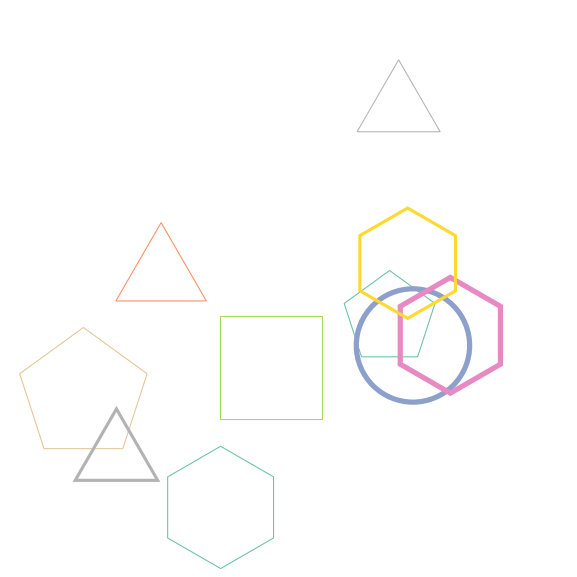[{"shape": "hexagon", "thickness": 0.5, "radius": 0.53, "center": [0.382, 0.12]}, {"shape": "pentagon", "thickness": 0.5, "radius": 0.41, "center": [0.675, 0.448]}, {"shape": "triangle", "thickness": 0.5, "radius": 0.45, "center": [0.279, 0.523]}, {"shape": "circle", "thickness": 2.5, "radius": 0.49, "center": [0.715, 0.401]}, {"shape": "hexagon", "thickness": 2.5, "radius": 0.5, "center": [0.78, 0.419]}, {"shape": "square", "thickness": 0.5, "radius": 0.44, "center": [0.469, 0.363]}, {"shape": "hexagon", "thickness": 1.5, "radius": 0.48, "center": [0.706, 0.543]}, {"shape": "pentagon", "thickness": 0.5, "radius": 0.58, "center": [0.144, 0.316]}, {"shape": "triangle", "thickness": 0.5, "radius": 0.42, "center": [0.69, 0.813]}, {"shape": "triangle", "thickness": 1.5, "radius": 0.41, "center": [0.202, 0.209]}]